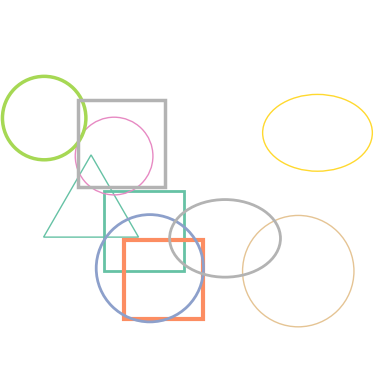[{"shape": "triangle", "thickness": 1, "radius": 0.71, "center": [0.237, 0.455]}, {"shape": "square", "thickness": 2, "radius": 0.52, "center": [0.375, 0.399]}, {"shape": "square", "thickness": 3, "radius": 0.52, "center": [0.425, 0.273]}, {"shape": "circle", "thickness": 2, "radius": 0.7, "center": [0.389, 0.303]}, {"shape": "circle", "thickness": 1, "radius": 0.5, "center": [0.296, 0.595]}, {"shape": "circle", "thickness": 2.5, "radius": 0.54, "center": [0.115, 0.693]}, {"shape": "oval", "thickness": 1, "radius": 0.71, "center": [0.825, 0.655]}, {"shape": "circle", "thickness": 1, "radius": 0.72, "center": [0.775, 0.296]}, {"shape": "square", "thickness": 2.5, "radius": 0.56, "center": [0.316, 0.627]}, {"shape": "oval", "thickness": 2, "radius": 0.72, "center": [0.585, 0.381]}]